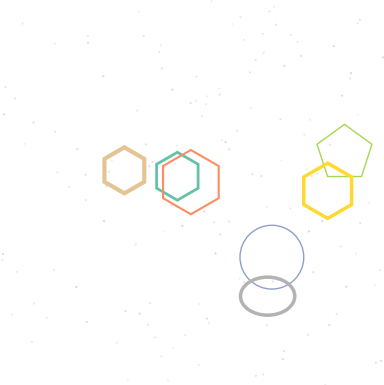[{"shape": "hexagon", "thickness": 2, "radius": 0.31, "center": [0.461, 0.542]}, {"shape": "hexagon", "thickness": 1.5, "radius": 0.42, "center": [0.496, 0.527]}, {"shape": "circle", "thickness": 1, "radius": 0.41, "center": [0.706, 0.332]}, {"shape": "pentagon", "thickness": 1, "radius": 0.37, "center": [0.895, 0.602]}, {"shape": "hexagon", "thickness": 2.5, "radius": 0.36, "center": [0.851, 0.504]}, {"shape": "hexagon", "thickness": 3, "radius": 0.3, "center": [0.323, 0.558]}, {"shape": "oval", "thickness": 2.5, "radius": 0.35, "center": [0.695, 0.231]}]